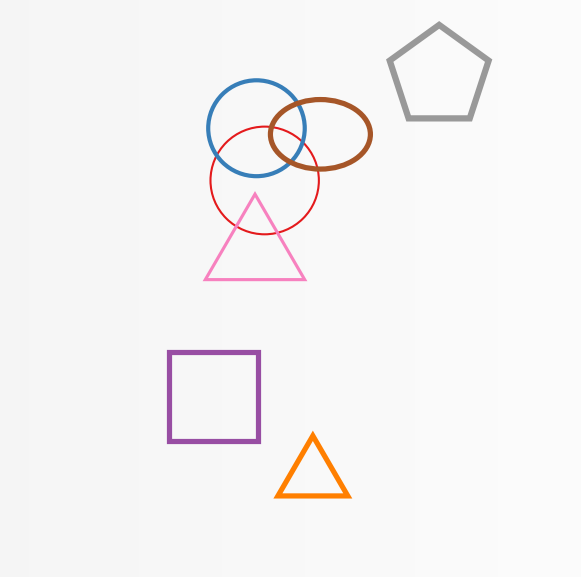[{"shape": "circle", "thickness": 1, "radius": 0.47, "center": [0.455, 0.687]}, {"shape": "circle", "thickness": 2, "radius": 0.42, "center": [0.441, 0.777]}, {"shape": "square", "thickness": 2.5, "radius": 0.39, "center": [0.368, 0.312]}, {"shape": "triangle", "thickness": 2.5, "radius": 0.35, "center": [0.538, 0.175]}, {"shape": "oval", "thickness": 2.5, "radius": 0.43, "center": [0.551, 0.767]}, {"shape": "triangle", "thickness": 1.5, "radius": 0.49, "center": [0.439, 0.564]}, {"shape": "pentagon", "thickness": 3, "radius": 0.45, "center": [0.756, 0.867]}]